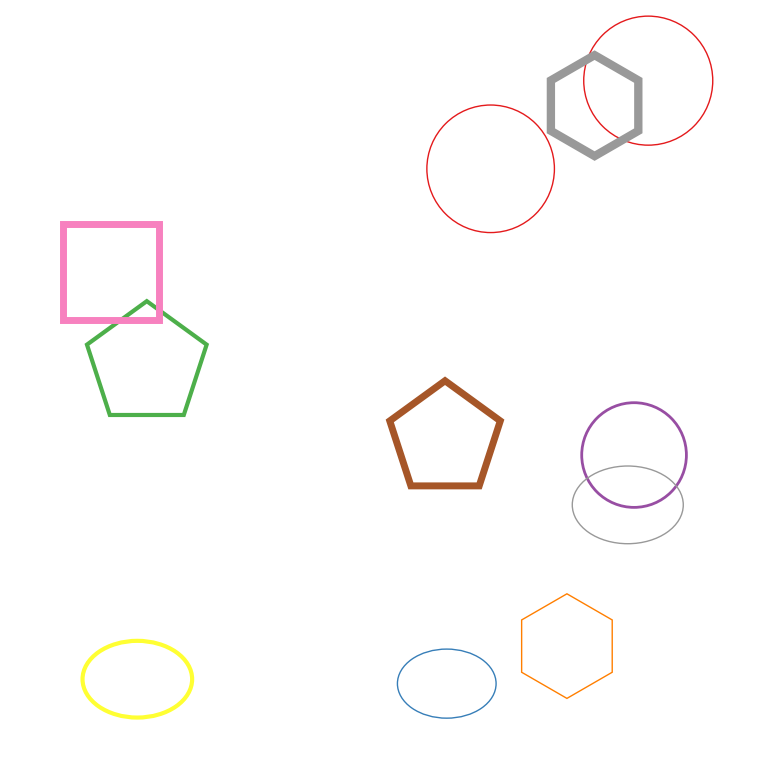[{"shape": "circle", "thickness": 0.5, "radius": 0.41, "center": [0.637, 0.781]}, {"shape": "circle", "thickness": 0.5, "radius": 0.42, "center": [0.842, 0.895]}, {"shape": "oval", "thickness": 0.5, "radius": 0.32, "center": [0.58, 0.112]}, {"shape": "pentagon", "thickness": 1.5, "radius": 0.41, "center": [0.191, 0.527]}, {"shape": "circle", "thickness": 1, "radius": 0.34, "center": [0.823, 0.409]}, {"shape": "hexagon", "thickness": 0.5, "radius": 0.34, "center": [0.736, 0.161]}, {"shape": "oval", "thickness": 1.5, "radius": 0.36, "center": [0.178, 0.118]}, {"shape": "pentagon", "thickness": 2.5, "radius": 0.38, "center": [0.578, 0.43]}, {"shape": "square", "thickness": 2.5, "radius": 0.31, "center": [0.144, 0.647]}, {"shape": "oval", "thickness": 0.5, "radius": 0.36, "center": [0.815, 0.344]}, {"shape": "hexagon", "thickness": 3, "radius": 0.33, "center": [0.772, 0.863]}]